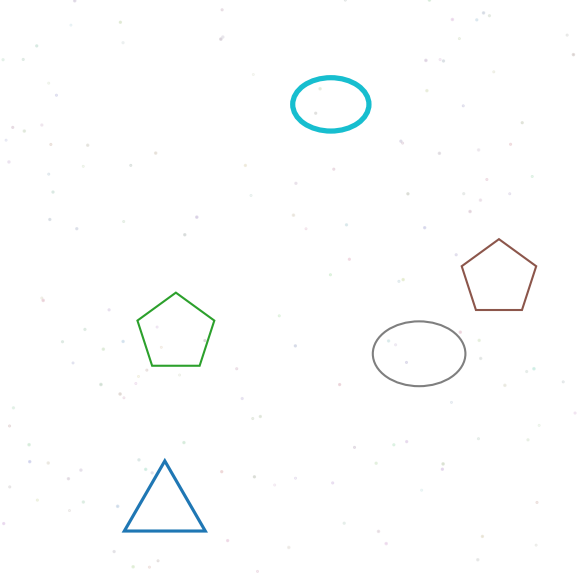[{"shape": "triangle", "thickness": 1.5, "radius": 0.4, "center": [0.285, 0.12]}, {"shape": "pentagon", "thickness": 1, "radius": 0.35, "center": [0.305, 0.422]}, {"shape": "pentagon", "thickness": 1, "radius": 0.34, "center": [0.864, 0.517]}, {"shape": "oval", "thickness": 1, "radius": 0.4, "center": [0.726, 0.387]}, {"shape": "oval", "thickness": 2.5, "radius": 0.33, "center": [0.573, 0.818]}]